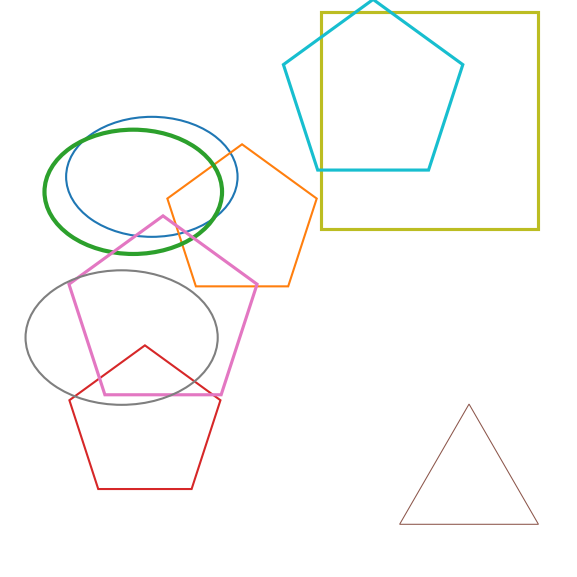[{"shape": "oval", "thickness": 1, "radius": 0.74, "center": [0.263, 0.693]}, {"shape": "pentagon", "thickness": 1, "radius": 0.68, "center": [0.419, 0.613]}, {"shape": "oval", "thickness": 2, "radius": 0.77, "center": [0.231, 0.667]}, {"shape": "pentagon", "thickness": 1, "radius": 0.69, "center": [0.251, 0.264]}, {"shape": "triangle", "thickness": 0.5, "radius": 0.69, "center": [0.812, 0.161]}, {"shape": "pentagon", "thickness": 1.5, "radius": 0.86, "center": [0.282, 0.454]}, {"shape": "oval", "thickness": 1, "radius": 0.83, "center": [0.211, 0.415]}, {"shape": "square", "thickness": 1.5, "radius": 0.94, "center": [0.744, 0.79]}, {"shape": "pentagon", "thickness": 1.5, "radius": 0.82, "center": [0.646, 0.837]}]